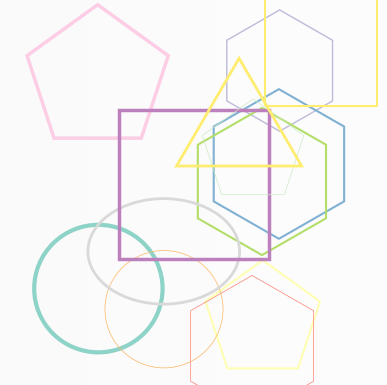[{"shape": "circle", "thickness": 3, "radius": 0.83, "center": [0.254, 0.25]}, {"shape": "pentagon", "thickness": 1.5, "radius": 0.78, "center": [0.678, 0.169]}, {"shape": "hexagon", "thickness": 1, "radius": 0.79, "center": [0.722, 0.817]}, {"shape": "hexagon", "thickness": 0.5, "radius": 0.92, "center": [0.651, 0.101]}, {"shape": "hexagon", "thickness": 1.5, "radius": 0.97, "center": [0.72, 0.574]}, {"shape": "circle", "thickness": 0.5, "radius": 0.76, "center": [0.423, 0.197]}, {"shape": "hexagon", "thickness": 1.5, "radius": 0.96, "center": [0.676, 0.528]}, {"shape": "pentagon", "thickness": 2.5, "radius": 0.96, "center": [0.252, 0.796]}, {"shape": "oval", "thickness": 2, "radius": 0.98, "center": [0.423, 0.347]}, {"shape": "square", "thickness": 2.5, "radius": 0.96, "center": [0.501, 0.521]}, {"shape": "pentagon", "thickness": 0.5, "radius": 0.69, "center": [0.653, 0.606]}, {"shape": "square", "thickness": 1.5, "radius": 0.73, "center": [0.828, 0.869]}, {"shape": "triangle", "thickness": 2, "radius": 0.93, "center": [0.617, 0.662]}]